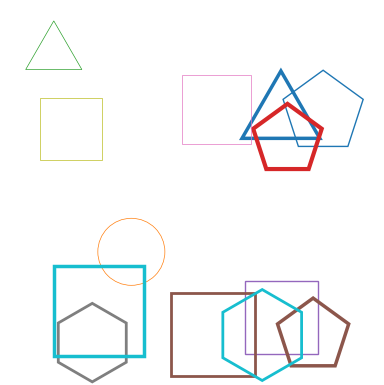[{"shape": "triangle", "thickness": 2.5, "radius": 0.58, "center": [0.73, 0.699]}, {"shape": "pentagon", "thickness": 1, "radius": 0.55, "center": [0.839, 0.708]}, {"shape": "circle", "thickness": 0.5, "radius": 0.44, "center": [0.341, 0.346]}, {"shape": "triangle", "thickness": 0.5, "radius": 0.42, "center": [0.14, 0.861]}, {"shape": "pentagon", "thickness": 3, "radius": 0.47, "center": [0.747, 0.637]}, {"shape": "square", "thickness": 1, "radius": 0.48, "center": [0.732, 0.175]}, {"shape": "square", "thickness": 2, "radius": 0.54, "center": [0.554, 0.131]}, {"shape": "pentagon", "thickness": 2.5, "radius": 0.49, "center": [0.813, 0.128]}, {"shape": "square", "thickness": 0.5, "radius": 0.45, "center": [0.563, 0.716]}, {"shape": "hexagon", "thickness": 2, "radius": 0.51, "center": [0.24, 0.11]}, {"shape": "square", "thickness": 0.5, "radius": 0.4, "center": [0.184, 0.664]}, {"shape": "hexagon", "thickness": 2, "radius": 0.59, "center": [0.681, 0.13]}, {"shape": "square", "thickness": 2.5, "radius": 0.58, "center": [0.257, 0.191]}]